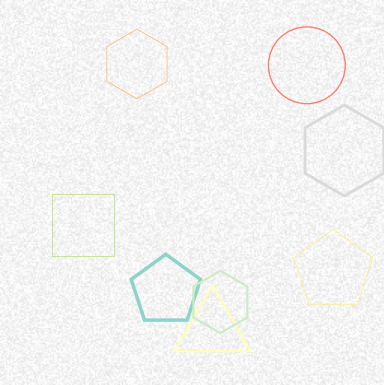[{"shape": "pentagon", "thickness": 2.5, "radius": 0.47, "center": [0.431, 0.245]}, {"shape": "triangle", "thickness": 1.5, "radius": 0.57, "center": [0.553, 0.145]}, {"shape": "circle", "thickness": 1, "radius": 0.5, "center": [0.797, 0.83]}, {"shape": "hexagon", "thickness": 0.5, "radius": 0.45, "center": [0.356, 0.834]}, {"shape": "square", "thickness": 0.5, "radius": 0.4, "center": [0.215, 0.416]}, {"shape": "hexagon", "thickness": 2, "radius": 0.59, "center": [0.895, 0.609]}, {"shape": "hexagon", "thickness": 1.5, "radius": 0.4, "center": [0.572, 0.216]}, {"shape": "pentagon", "thickness": 0.5, "radius": 0.54, "center": [0.866, 0.297]}]